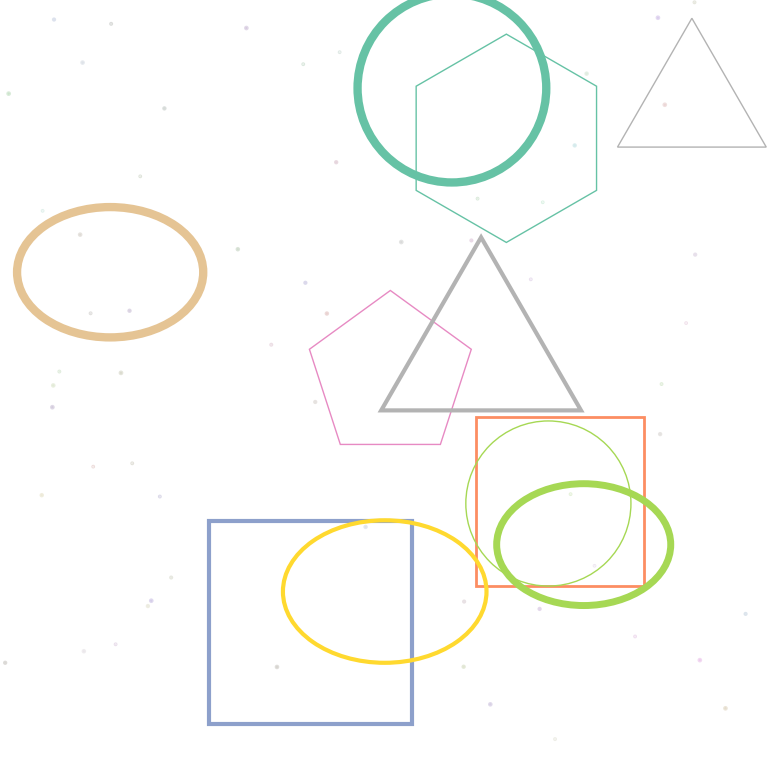[{"shape": "hexagon", "thickness": 0.5, "radius": 0.68, "center": [0.658, 0.82]}, {"shape": "circle", "thickness": 3, "radius": 0.61, "center": [0.587, 0.886]}, {"shape": "square", "thickness": 1, "radius": 0.55, "center": [0.727, 0.348]}, {"shape": "square", "thickness": 1.5, "radius": 0.66, "center": [0.404, 0.191]}, {"shape": "pentagon", "thickness": 0.5, "radius": 0.55, "center": [0.507, 0.512]}, {"shape": "oval", "thickness": 2.5, "radius": 0.57, "center": [0.758, 0.293]}, {"shape": "circle", "thickness": 0.5, "radius": 0.54, "center": [0.712, 0.346]}, {"shape": "oval", "thickness": 1.5, "radius": 0.66, "center": [0.5, 0.232]}, {"shape": "oval", "thickness": 3, "radius": 0.6, "center": [0.143, 0.646]}, {"shape": "triangle", "thickness": 0.5, "radius": 0.56, "center": [0.899, 0.865]}, {"shape": "triangle", "thickness": 1.5, "radius": 0.75, "center": [0.625, 0.542]}]